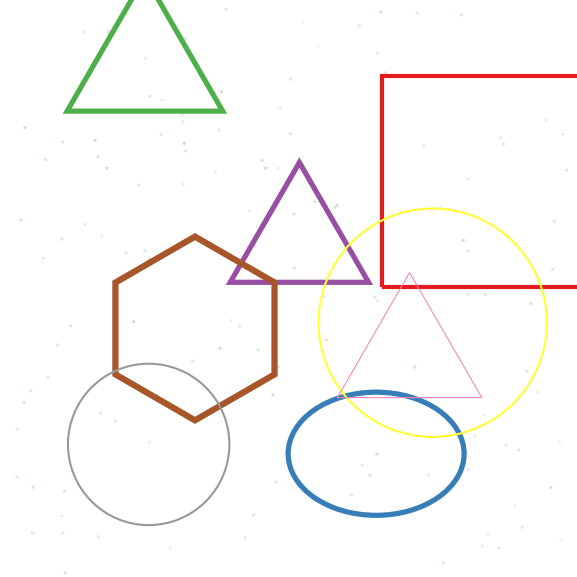[{"shape": "square", "thickness": 2, "radius": 0.91, "center": [0.843, 0.685]}, {"shape": "oval", "thickness": 2.5, "radius": 0.76, "center": [0.651, 0.213]}, {"shape": "triangle", "thickness": 2.5, "radius": 0.78, "center": [0.251, 0.884]}, {"shape": "triangle", "thickness": 2.5, "radius": 0.69, "center": [0.518, 0.579]}, {"shape": "circle", "thickness": 1, "radius": 0.99, "center": [0.749, 0.44]}, {"shape": "hexagon", "thickness": 3, "radius": 0.8, "center": [0.338, 0.43]}, {"shape": "triangle", "thickness": 0.5, "radius": 0.72, "center": [0.709, 0.383]}, {"shape": "circle", "thickness": 1, "radius": 0.7, "center": [0.257, 0.23]}]